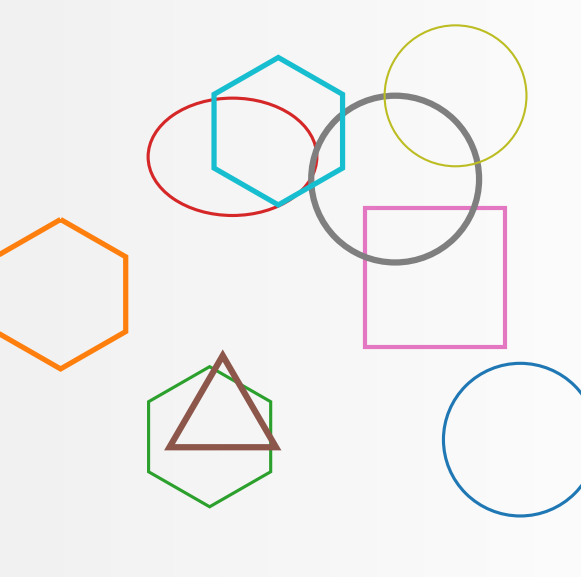[{"shape": "circle", "thickness": 1.5, "radius": 0.66, "center": [0.895, 0.238]}, {"shape": "hexagon", "thickness": 2.5, "radius": 0.65, "center": [0.104, 0.49]}, {"shape": "hexagon", "thickness": 1.5, "radius": 0.61, "center": [0.361, 0.243]}, {"shape": "oval", "thickness": 1.5, "radius": 0.73, "center": [0.4, 0.728]}, {"shape": "triangle", "thickness": 3, "radius": 0.53, "center": [0.383, 0.278]}, {"shape": "square", "thickness": 2, "radius": 0.6, "center": [0.748, 0.519]}, {"shape": "circle", "thickness": 3, "radius": 0.72, "center": [0.68, 0.689]}, {"shape": "circle", "thickness": 1, "radius": 0.61, "center": [0.784, 0.833]}, {"shape": "hexagon", "thickness": 2.5, "radius": 0.64, "center": [0.479, 0.772]}]